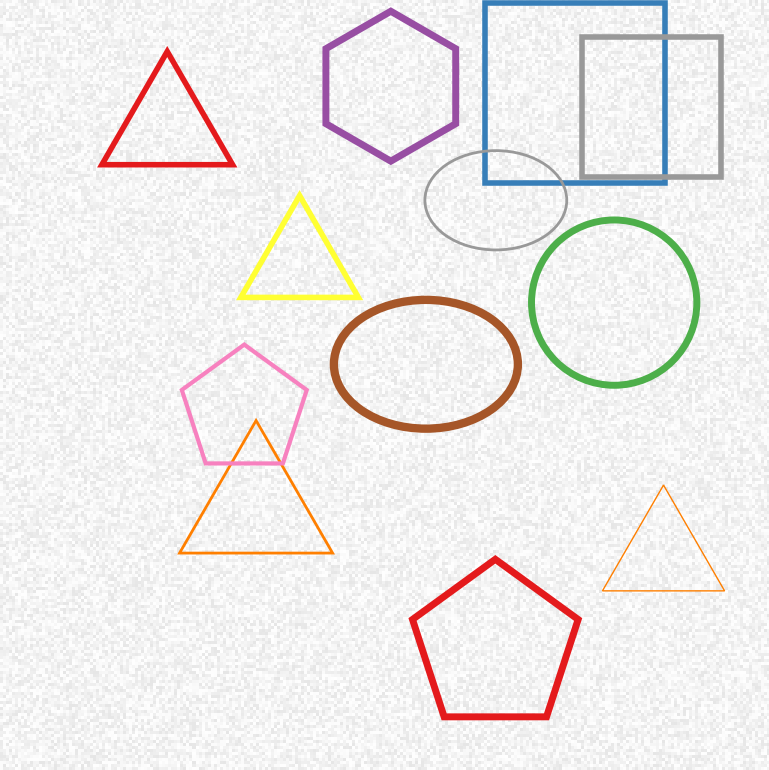[{"shape": "triangle", "thickness": 2, "radius": 0.49, "center": [0.217, 0.835]}, {"shape": "pentagon", "thickness": 2.5, "radius": 0.57, "center": [0.643, 0.161]}, {"shape": "square", "thickness": 2, "radius": 0.59, "center": [0.747, 0.879]}, {"shape": "circle", "thickness": 2.5, "radius": 0.54, "center": [0.798, 0.607]}, {"shape": "hexagon", "thickness": 2.5, "radius": 0.49, "center": [0.508, 0.888]}, {"shape": "triangle", "thickness": 1, "radius": 0.57, "center": [0.333, 0.339]}, {"shape": "triangle", "thickness": 0.5, "radius": 0.46, "center": [0.862, 0.278]}, {"shape": "triangle", "thickness": 2, "radius": 0.44, "center": [0.389, 0.658]}, {"shape": "oval", "thickness": 3, "radius": 0.6, "center": [0.553, 0.527]}, {"shape": "pentagon", "thickness": 1.5, "radius": 0.43, "center": [0.317, 0.467]}, {"shape": "oval", "thickness": 1, "radius": 0.46, "center": [0.644, 0.74]}, {"shape": "square", "thickness": 2, "radius": 0.45, "center": [0.846, 0.861]}]